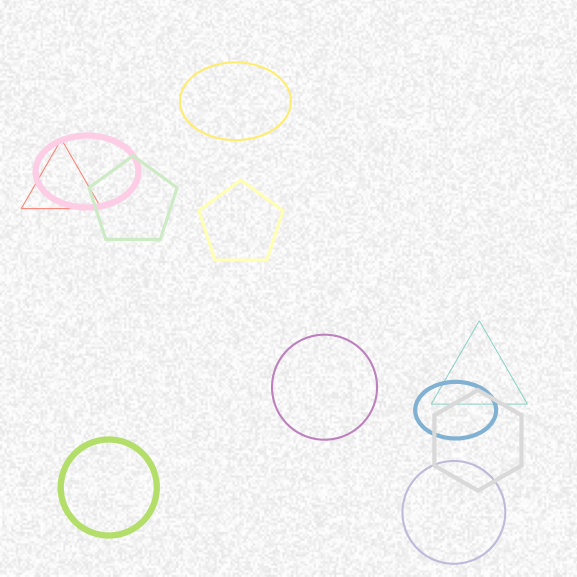[{"shape": "triangle", "thickness": 0.5, "radius": 0.48, "center": [0.83, 0.347]}, {"shape": "pentagon", "thickness": 1.5, "radius": 0.38, "center": [0.417, 0.611]}, {"shape": "circle", "thickness": 1, "radius": 0.45, "center": [0.786, 0.112]}, {"shape": "triangle", "thickness": 0.5, "radius": 0.4, "center": [0.106, 0.678]}, {"shape": "oval", "thickness": 2, "radius": 0.35, "center": [0.789, 0.289]}, {"shape": "circle", "thickness": 3, "radius": 0.42, "center": [0.188, 0.155]}, {"shape": "oval", "thickness": 3, "radius": 0.45, "center": [0.151, 0.702]}, {"shape": "hexagon", "thickness": 2, "radius": 0.44, "center": [0.828, 0.237]}, {"shape": "circle", "thickness": 1, "radius": 0.45, "center": [0.562, 0.329]}, {"shape": "pentagon", "thickness": 1.5, "radius": 0.4, "center": [0.23, 0.649]}, {"shape": "oval", "thickness": 1, "radius": 0.48, "center": [0.408, 0.824]}]